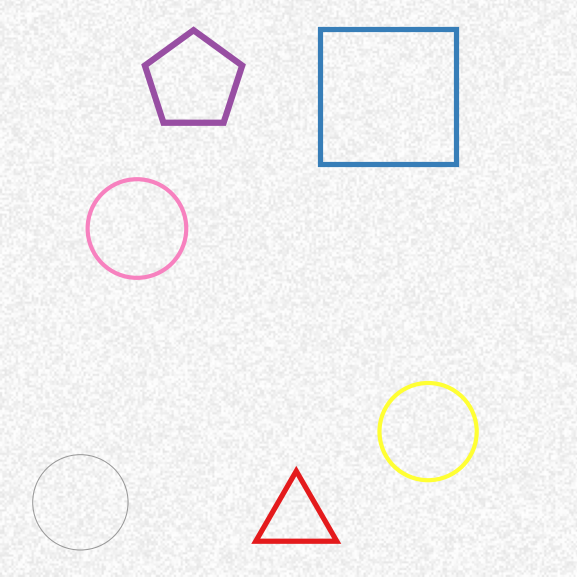[{"shape": "triangle", "thickness": 2.5, "radius": 0.4, "center": [0.513, 0.102]}, {"shape": "square", "thickness": 2.5, "radius": 0.59, "center": [0.672, 0.832]}, {"shape": "pentagon", "thickness": 3, "radius": 0.44, "center": [0.335, 0.858]}, {"shape": "circle", "thickness": 2, "radius": 0.42, "center": [0.741, 0.252]}, {"shape": "circle", "thickness": 2, "radius": 0.43, "center": [0.237, 0.603]}, {"shape": "circle", "thickness": 0.5, "radius": 0.41, "center": [0.139, 0.129]}]